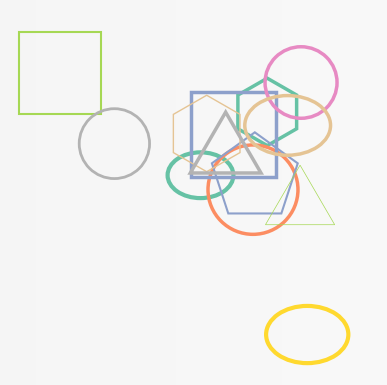[{"shape": "oval", "thickness": 3, "radius": 0.42, "center": [0.517, 0.545]}, {"shape": "hexagon", "thickness": 2.5, "radius": 0.44, "center": [0.69, 0.709]}, {"shape": "circle", "thickness": 2.5, "radius": 0.58, "center": [0.653, 0.507]}, {"shape": "square", "thickness": 2.5, "radius": 0.55, "center": [0.603, 0.65]}, {"shape": "pentagon", "thickness": 1.5, "radius": 0.58, "center": [0.658, 0.54]}, {"shape": "circle", "thickness": 2.5, "radius": 0.46, "center": [0.777, 0.786]}, {"shape": "square", "thickness": 1.5, "radius": 0.53, "center": [0.156, 0.81]}, {"shape": "triangle", "thickness": 0.5, "radius": 0.52, "center": [0.774, 0.468]}, {"shape": "oval", "thickness": 3, "radius": 0.53, "center": [0.793, 0.131]}, {"shape": "hexagon", "thickness": 1, "radius": 0.5, "center": [0.533, 0.653]}, {"shape": "oval", "thickness": 2.5, "radius": 0.55, "center": [0.742, 0.674]}, {"shape": "circle", "thickness": 2, "radius": 0.45, "center": [0.295, 0.627]}, {"shape": "triangle", "thickness": 2.5, "radius": 0.53, "center": [0.582, 0.603]}]